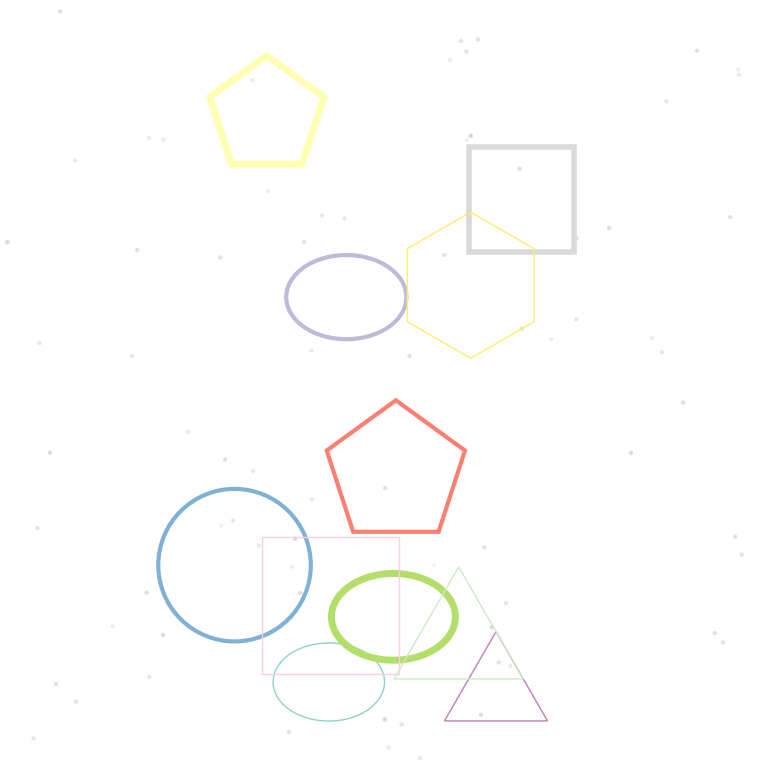[{"shape": "oval", "thickness": 0.5, "radius": 0.36, "center": [0.427, 0.114]}, {"shape": "pentagon", "thickness": 2.5, "radius": 0.39, "center": [0.346, 0.85]}, {"shape": "oval", "thickness": 1.5, "radius": 0.39, "center": [0.45, 0.614]}, {"shape": "pentagon", "thickness": 1.5, "radius": 0.47, "center": [0.514, 0.386]}, {"shape": "circle", "thickness": 1.5, "radius": 0.5, "center": [0.305, 0.266]}, {"shape": "oval", "thickness": 2.5, "radius": 0.4, "center": [0.511, 0.199]}, {"shape": "square", "thickness": 0.5, "radius": 0.44, "center": [0.429, 0.214]}, {"shape": "square", "thickness": 2, "radius": 0.34, "center": [0.677, 0.741]}, {"shape": "triangle", "thickness": 0.5, "radius": 0.39, "center": [0.644, 0.102]}, {"shape": "triangle", "thickness": 0.5, "radius": 0.48, "center": [0.596, 0.167]}, {"shape": "hexagon", "thickness": 0.5, "radius": 0.47, "center": [0.611, 0.63]}]